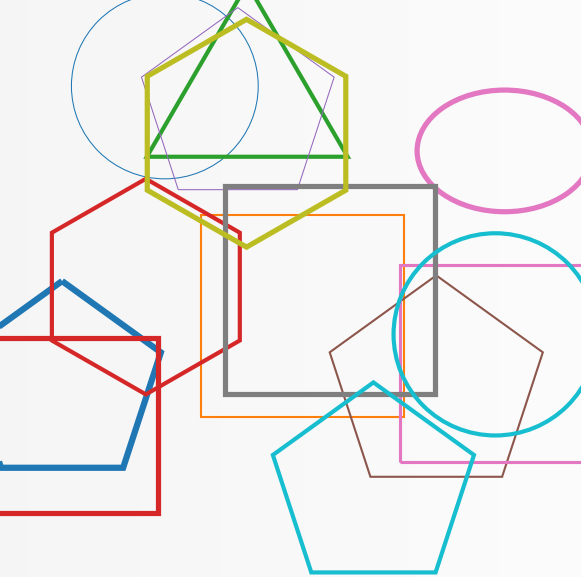[{"shape": "pentagon", "thickness": 3, "radius": 0.89, "center": [0.107, 0.334]}, {"shape": "circle", "thickness": 0.5, "radius": 0.8, "center": [0.284, 0.85]}, {"shape": "square", "thickness": 1, "radius": 0.87, "center": [0.521, 0.452]}, {"shape": "triangle", "thickness": 2, "radius": 1.0, "center": [0.425, 0.827]}, {"shape": "hexagon", "thickness": 2, "radius": 0.93, "center": [0.251, 0.503]}, {"shape": "square", "thickness": 2.5, "radius": 0.76, "center": [0.12, 0.262]}, {"shape": "pentagon", "thickness": 0.5, "radius": 0.87, "center": [0.409, 0.812]}, {"shape": "pentagon", "thickness": 1, "radius": 0.96, "center": [0.751, 0.329]}, {"shape": "oval", "thickness": 2.5, "radius": 0.75, "center": [0.868, 0.738]}, {"shape": "square", "thickness": 1.5, "radius": 0.86, "center": [0.858, 0.37]}, {"shape": "square", "thickness": 2.5, "radius": 0.9, "center": [0.568, 0.497]}, {"shape": "hexagon", "thickness": 2.5, "radius": 0.99, "center": [0.424, 0.768]}, {"shape": "circle", "thickness": 2, "radius": 0.88, "center": [0.852, 0.42]}, {"shape": "pentagon", "thickness": 2, "radius": 0.91, "center": [0.642, 0.155]}]